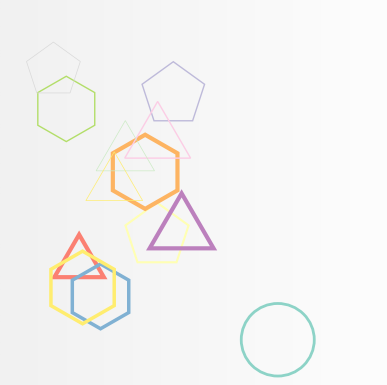[{"shape": "circle", "thickness": 2, "radius": 0.47, "center": [0.717, 0.117]}, {"shape": "pentagon", "thickness": 1.5, "radius": 0.43, "center": [0.405, 0.388]}, {"shape": "pentagon", "thickness": 1, "radius": 0.42, "center": [0.447, 0.755]}, {"shape": "triangle", "thickness": 3, "radius": 0.37, "center": [0.204, 0.317]}, {"shape": "hexagon", "thickness": 2.5, "radius": 0.42, "center": [0.259, 0.23]}, {"shape": "hexagon", "thickness": 3, "radius": 0.48, "center": [0.375, 0.554]}, {"shape": "hexagon", "thickness": 1, "radius": 0.42, "center": [0.171, 0.717]}, {"shape": "triangle", "thickness": 1, "radius": 0.49, "center": [0.407, 0.638]}, {"shape": "pentagon", "thickness": 0.5, "radius": 0.37, "center": [0.138, 0.818]}, {"shape": "triangle", "thickness": 3, "radius": 0.48, "center": [0.469, 0.403]}, {"shape": "triangle", "thickness": 0.5, "radius": 0.44, "center": [0.323, 0.6]}, {"shape": "hexagon", "thickness": 2.5, "radius": 0.47, "center": [0.213, 0.253]}, {"shape": "triangle", "thickness": 0.5, "radius": 0.42, "center": [0.295, 0.521]}]